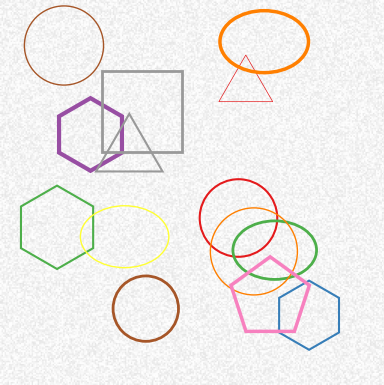[{"shape": "triangle", "thickness": 0.5, "radius": 0.4, "center": [0.638, 0.776]}, {"shape": "circle", "thickness": 1.5, "radius": 0.5, "center": [0.619, 0.434]}, {"shape": "hexagon", "thickness": 1.5, "radius": 0.45, "center": [0.803, 0.181]}, {"shape": "hexagon", "thickness": 1.5, "radius": 0.54, "center": [0.148, 0.41]}, {"shape": "oval", "thickness": 2, "radius": 0.54, "center": [0.714, 0.35]}, {"shape": "hexagon", "thickness": 3, "radius": 0.47, "center": [0.235, 0.651]}, {"shape": "oval", "thickness": 2.5, "radius": 0.57, "center": [0.686, 0.892]}, {"shape": "circle", "thickness": 1, "radius": 0.57, "center": [0.659, 0.347]}, {"shape": "oval", "thickness": 1, "radius": 0.57, "center": [0.324, 0.385]}, {"shape": "circle", "thickness": 1, "radius": 0.51, "center": [0.166, 0.882]}, {"shape": "circle", "thickness": 2, "radius": 0.42, "center": [0.379, 0.198]}, {"shape": "pentagon", "thickness": 2.5, "radius": 0.54, "center": [0.702, 0.226]}, {"shape": "triangle", "thickness": 1.5, "radius": 0.5, "center": [0.336, 0.605]}, {"shape": "square", "thickness": 2, "radius": 0.52, "center": [0.37, 0.71]}]